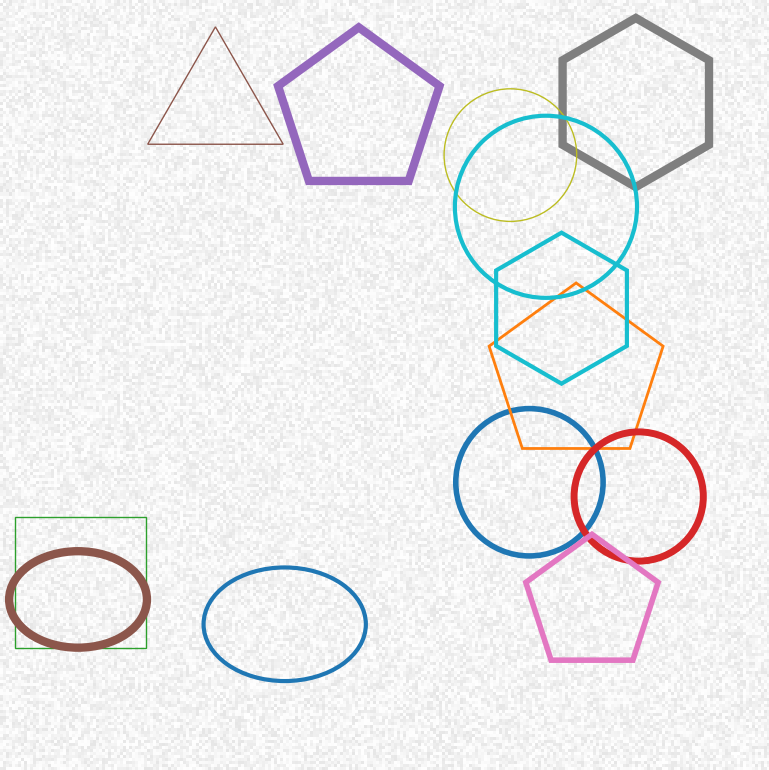[{"shape": "oval", "thickness": 1.5, "radius": 0.53, "center": [0.37, 0.189]}, {"shape": "circle", "thickness": 2, "radius": 0.48, "center": [0.688, 0.374]}, {"shape": "pentagon", "thickness": 1, "radius": 0.59, "center": [0.748, 0.514]}, {"shape": "square", "thickness": 0.5, "radius": 0.42, "center": [0.105, 0.244]}, {"shape": "circle", "thickness": 2.5, "radius": 0.42, "center": [0.829, 0.355]}, {"shape": "pentagon", "thickness": 3, "radius": 0.55, "center": [0.466, 0.854]}, {"shape": "oval", "thickness": 3, "radius": 0.45, "center": [0.101, 0.222]}, {"shape": "triangle", "thickness": 0.5, "radius": 0.51, "center": [0.28, 0.863]}, {"shape": "pentagon", "thickness": 2, "radius": 0.45, "center": [0.769, 0.216]}, {"shape": "hexagon", "thickness": 3, "radius": 0.55, "center": [0.826, 0.867]}, {"shape": "circle", "thickness": 0.5, "radius": 0.43, "center": [0.663, 0.799]}, {"shape": "hexagon", "thickness": 1.5, "radius": 0.49, "center": [0.729, 0.6]}, {"shape": "circle", "thickness": 1.5, "radius": 0.59, "center": [0.709, 0.731]}]